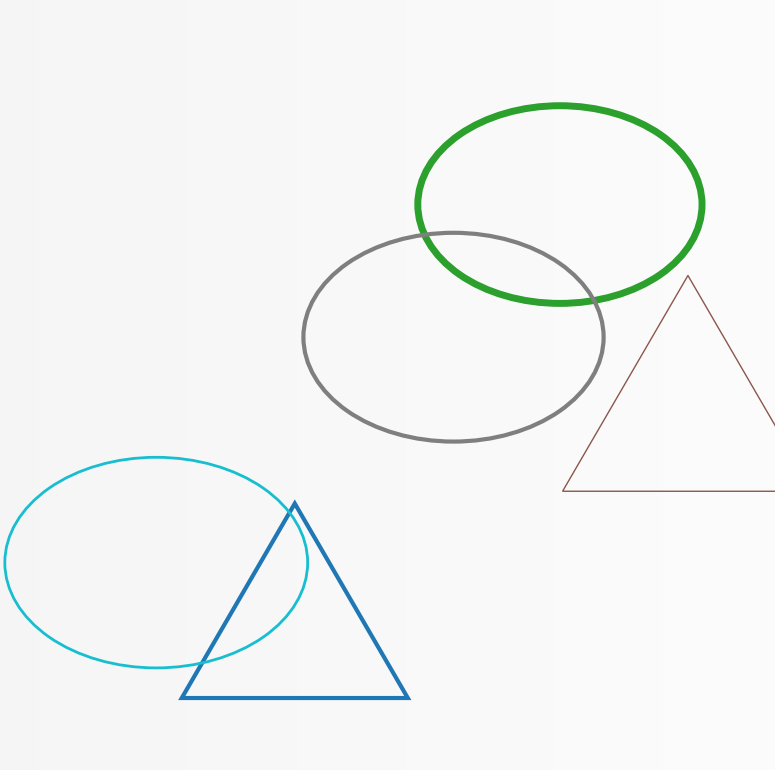[{"shape": "triangle", "thickness": 1.5, "radius": 0.84, "center": [0.38, 0.178]}, {"shape": "oval", "thickness": 2.5, "radius": 0.92, "center": [0.722, 0.734]}, {"shape": "triangle", "thickness": 0.5, "radius": 0.93, "center": [0.888, 0.455]}, {"shape": "oval", "thickness": 1.5, "radius": 0.97, "center": [0.585, 0.562]}, {"shape": "oval", "thickness": 1, "radius": 0.98, "center": [0.202, 0.269]}]